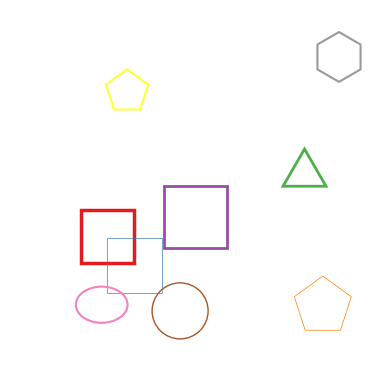[{"shape": "square", "thickness": 2.5, "radius": 0.35, "center": [0.28, 0.386]}, {"shape": "square", "thickness": 0.5, "radius": 0.36, "center": [0.348, 0.311]}, {"shape": "triangle", "thickness": 2, "radius": 0.32, "center": [0.791, 0.549]}, {"shape": "square", "thickness": 2, "radius": 0.4, "center": [0.507, 0.437]}, {"shape": "pentagon", "thickness": 0.5, "radius": 0.39, "center": [0.838, 0.205]}, {"shape": "pentagon", "thickness": 1.5, "radius": 0.29, "center": [0.33, 0.762]}, {"shape": "circle", "thickness": 1, "radius": 0.36, "center": [0.468, 0.193]}, {"shape": "oval", "thickness": 1.5, "radius": 0.34, "center": [0.264, 0.209]}, {"shape": "hexagon", "thickness": 1.5, "radius": 0.32, "center": [0.881, 0.852]}]